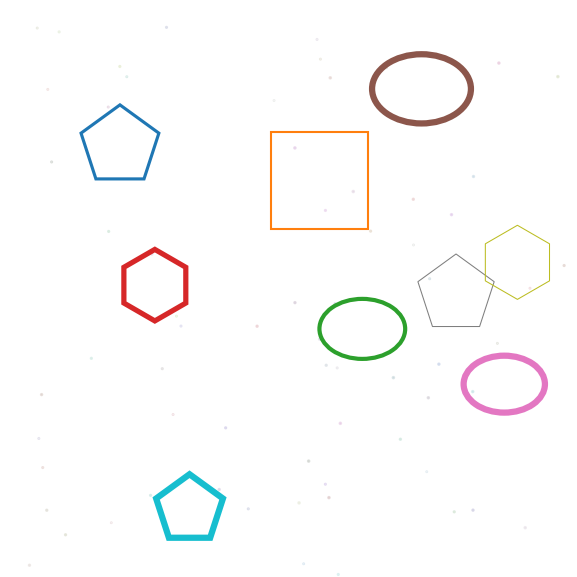[{"shape": "pentagon", "thickness": 1.5, "radius": 0.35, "center": [0.208, 0.747]}, {"shape": "square", "thickness": 1, "radius": 0.42, "center": [0.553, 0.686]}, {"shape": "oval", "thickness": 2, "radius": 0.37, "center": [0.627, 0.43]}, {"shape": "hexagon", "thickness": 2.5, "radius": 0.31, "center": [0.268, 0.505]}, {"shape": "oval", "thickness": 3, "radius": 0.43, "center": [0.73, 0.845]}, {"shape": "oval", "thickness": 3, "radius": 0.35, "center": [0.873, 0.334]}, {"shape": "pentagon", "thickness": 0.5, "radius": 0.35, "center": [0.79, 0.49]}, {"shape": "hexagon", "thickness": 0.5, "radius": 0.32, "center": [0.896, 0.545]}, {"shape": "pentagon", "thickness": 3, "radius": 0.3, "center": [0.328, 0.117]}]